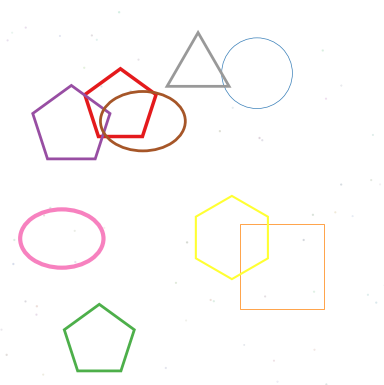[{"shape": "pentagon", "thickness": 2.5, "radius": 0.49, "center": [0.313, 0.724]}, {"shape": "circle", "thickness": 0.5, "radius": 0.46, "center": [0.668, 0.81]}, {"shape": "pentagon", "thickness": 2, "radius": 0.48, "center": [0.258, 0.114]}, {"shape": "pentagon", "thickness": 2, "radius": 0.53, "center": [0.185, 0.673]}, {"shape": "square", "thickness": 0.5, "radius": 0.55, "center": [0.732, 0.307]}, {"shape": "hexagon", "thickness": 1.5, "radius": 0.54, "center": [0.602, 0.383]}, {"shape": "oval", "thickness": 2, "radius": 0.55, "center": [0.371, 0.685]}, {"shape": "oval", "thickness": 3, "radius": 0.54, "center": [0.161, 0.38]}, {"shape": "triangle", "thickness": 2, "radius": 0.47, "center": [0.514, 0.822]}]